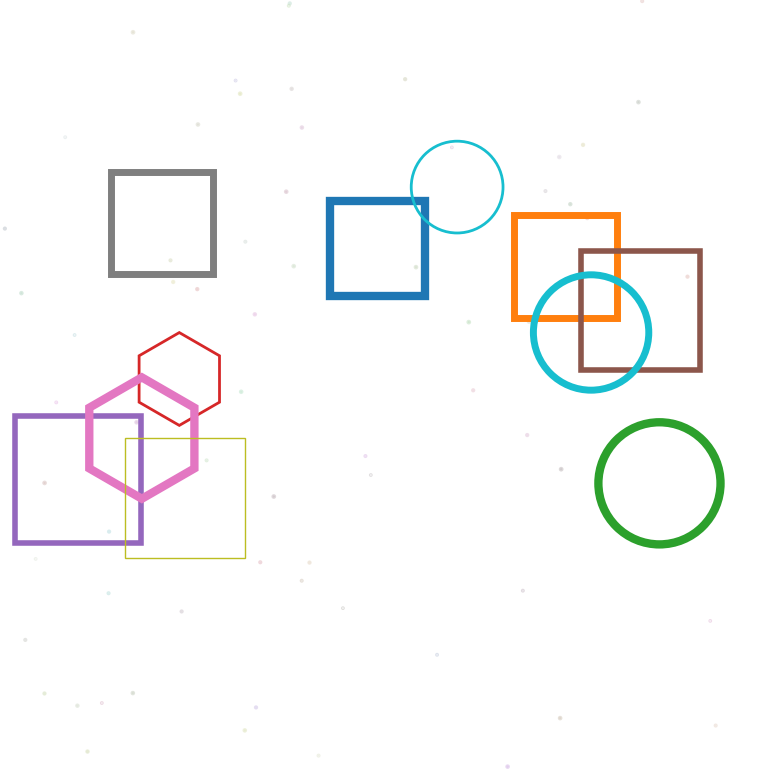[{"shape": "square", "thickness": 3, "radius": 0.31, "center": [0.49, 0.677]}, {"shape": "square", "thickness": 2.5, "radius": 0.34, "center": [0.735, 0.654]}, {"shape": "circle", "thickness": 3, "radius": 0.4, "center": [0.856, 0.372]}, {"shape": "hexagon", "thickness": 1, "radius": 0.3, "center": [0.233, 0.508]}, {"shape": "square", "thickness": 2, "radius": 0.41, "center": [0.101, 0.377]}, {"shape": "square", "thickness": 2, "radius": 0.39, "center": [0.832, 0.596]}, {"shape": "hexagon", "thickness": 3, "radius": 0.39, "center": [0.184, 0.431]}, {"shape": "square", "thickness": 2.5, "radius": 0.33, "center": [0.211, 0.71]}, {"shape": "square", "thickness": 0.5, "radius": 0.39, "center": [0.24, 0.353]}, {"shape": "circle", "thickness": 1, "radius": 0.3, "center": [0.594, 0.757]}, {"shape": "circle", "thickness": 2.5, "radius": 0.37, "center": [0.768, 0.568]}]